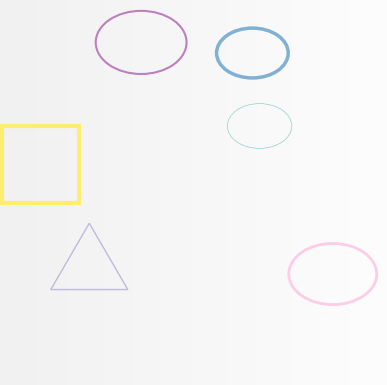[{"shape": "oval", "thickness": 0.5, "radius": 0.42, "center": [0.67, 0.673]}, {"shape": "triangle", "thickness": 1, "radius": 0.57, "center": [0.23, 0.305]}, {"shape": "oval", "thickness": 2.5, "radius": 0.46, "center": [0.651, 0.862]}, {"shape": "oval", "thickness": 2, "radius": 0.57, "center": [0.859, 0.288]}, {"shape": "oval", "thickness": 1.5, "radius": 0.59, "center": [0.364, 0.89]}, {"shape": "square", "thickness": 3, "radius": 0.5, "center": [0.104, 0.573]}]